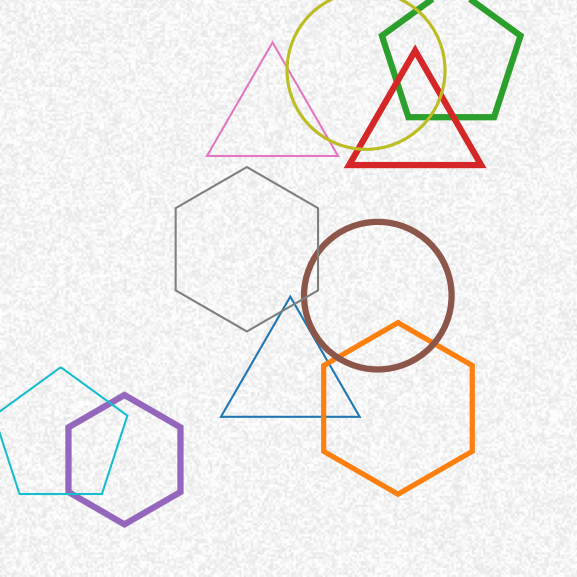[{"shape": "triangle", "thickness": 1, "radius": 0.69, "center": [0.503, 0.347]}, {"shape": "hexagon", "thickness": 2.5, "radius": 0.74, "center": [0.689, 0.292]}, {"shape": "pentagon", "thickness": 3, "radius": 0.63, "center": [0.781, 0.898]}, {"shape": "triangle", "thickness": 3, "radius": 0.66, "center": [0.719, 0.779]}, {"shape": "hexagon", "thickness": 3, "radius": 0.56, "center": [0.216, 0.203]}, {"shape": "circle", "thickness": 3, "radius": 0.64, "center": [0.654, 0.487]}, {"shape": "triangle", "thickness": 1, "radius": 0.66, "center": [0.472, 0.795]}, {"shape": "hexagon", "thickness": 1, "radius": 0.71, "center": [0.427, 0.568]}, {"shape": "circle", "thickness": 1.5, "radius": 0.68, "center": [0.634, 0.877]}, {"shape": "pentagon", "thickness": 1, "radius": 0.61, "center": [0.105, 0.242]}]